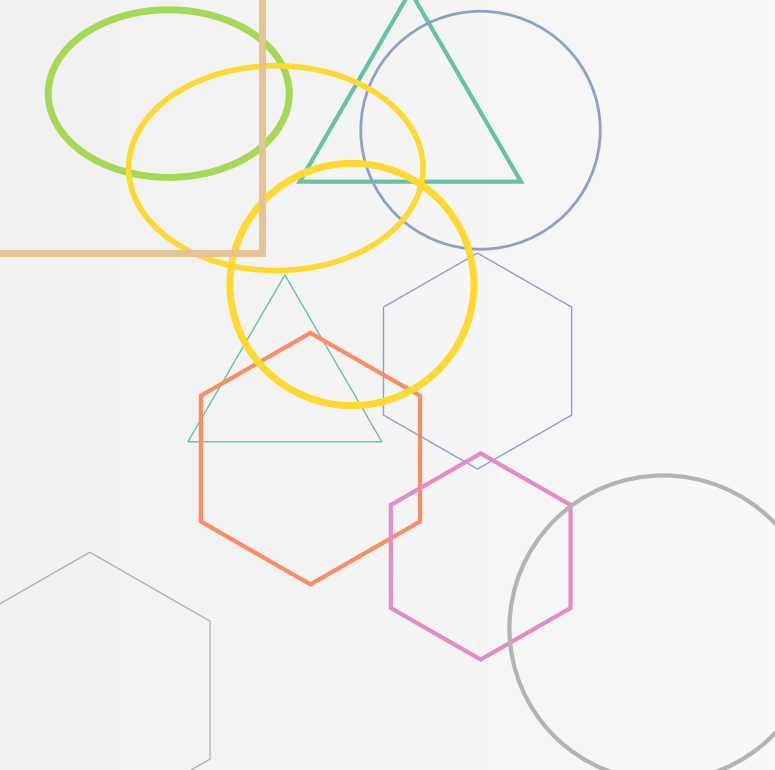[{"shape": "triangle", "thickness": 0.5, "radius": 0.72, "center": [0.368, 0.498]}, {"shape": "triangle", "thickness": 1.5, "radius": 0.82, "center": [0.529, 0.846]}, {"shape": "hexagon", "thickness": 1.5, "radius": 0.82, "center": [0.401, 0.404]}, {"shape": "hexagon", "thickness": 0.5, "radius": 0.7, "center": [0.616, 0.531]}, {"shape": "circle", "thickness": 1, "radius": 0.77, "center": [0.62, 0.831]}, {"shape": "hexagon", "thickness": 1.5, "radius": 0.67, "center": [0.62, 0.277]}, {"shape": "oval", "thickness": 2.5, "radius": 0.78, "center": [0.218, 0.878]}, {"shape": "circle", "thickness": 2.5, "radius": 0.79, "center": [0.454, 0.631]}, {"shape": "oval", "thickness": 2, "radius": 0.95, "center": [0.356, 0.782]}, {"shape": "square", "thickness": 2.5, "radius": 0.92, "center": [0.155, 0.855]}, {"shape": "circle", "thickness": 1.5, "radius": 0.99, "center": [0.856, 0.184]}, {"shape": "hexagon", "thickness": 0.5, "radius": 0.9, "center": [0.116, 0.104]}]